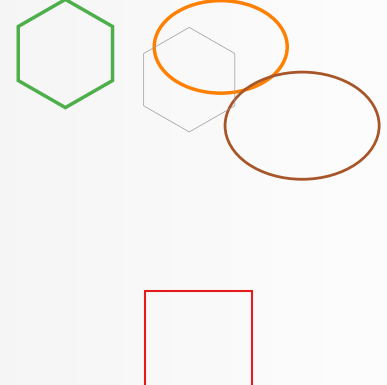[{"shape": "square", "thickness": 1.5, "radius": 0.69, "center": [0.512, 0.107]}, {"shape": "hexagon", "thickness": 2.5, "radius": 0.7, "center": [0.169, 0.861]}, {"shape": "oval", "thickness": 2.5, "radius": 0.86, "center": [0.57, 0.878]}, {"shape": "oval", "thickness": 2, "radius": 0.99, "center": [0.78, 0.674]}, {"shape": "hexagon", "thickness": 0.5, "radius": 0.68, "center": [0.488, 0.793]}]